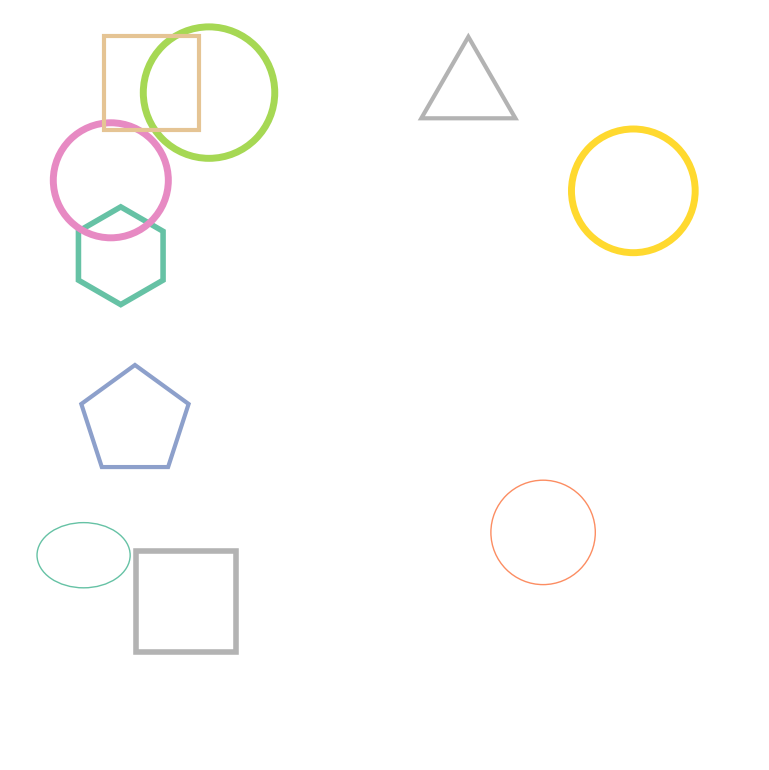[{"shape": "hexagon", "thickness": 2, "radius": 0.32, "center": [0.157, 0.668]}, {"shape": "oval", "thickness": 0.5, "radius": 0.3, "center": [0.109, 0.279]}, {"shape": "circle", "thickness": 0.5, "radius": 0.34, "center": [0.705, 0.309]}, {"shape": "pentagon", "thickness": 1.5, "radius": 0.37, "center": [0.175, 0.453]}, {"shape": "circle", "thickness": 2.5, "radius": 0.37, "center": [0.144, 0.766]}, {"shape": "circle", "thickness": 2.5, "radius": 0.43, "center": [0.271, 0.88]}, {"shape": "circle", "thickness": 2.5, "radius": 0.4, "center": [0.823, 0.752]}, {"shape": "square", "thickness": 1.5, "radius": 0.31, "center": [0.197, 0.892]}, {"shape": "triangle", "thickness": 1.5, "radius": 0.35, "center": [0.608, 0.882]}, {"shape": "square", "thickness": 2, "radius": 0.33, "center": [0.242, 0.219]}]